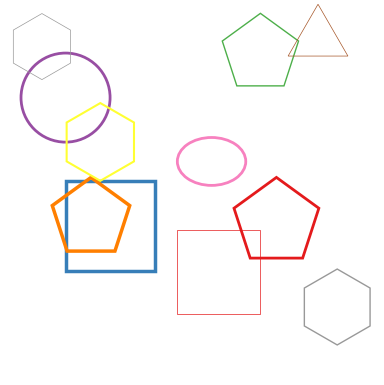[{"shape": "square", "thickness": 0.5, "radius": 0.54, "center": [0.568, 0.293]}, {"shape": "pentagon", "thickness": 2, "radius": 0.58, "center": [0.718, 0.423]}, {"shape": "square", "thickness": 2.5, "radius": 0.58, "center": [0.287, 0.412]}, {"shape": "pentagon", "thickness": 1, "radius": 0.52, "center": [0.676, 0.861]}, {"shape": "circle", "thickness": 2, "radius": 0.58, "center": [0.17, 0.747]}, {"shape": "pentagon", "thickness": 2.5, "radius": 0.53, "center": [0.236, 0.433]}, {"shape": "hexagon", "thickness": 1.5, "radius": 0.5, "center": [0.261, 0.631]}, {"shape": "triangle", "thickness": 0.5, "radius": 0.45, "center": [0.826, 0.899]}, {"shape": "oval", "thickness": 2, "radius": 0.44, "center": [0.549, 0.581]}, {"shape": "hexagon", "thickness": 0.5, "radius": 0.43, "center": [0.109, 0.879]}, {"shape": "hexagon", "thickness": 1, "radius": 0.49, "center": [0.876, 0.203]}]